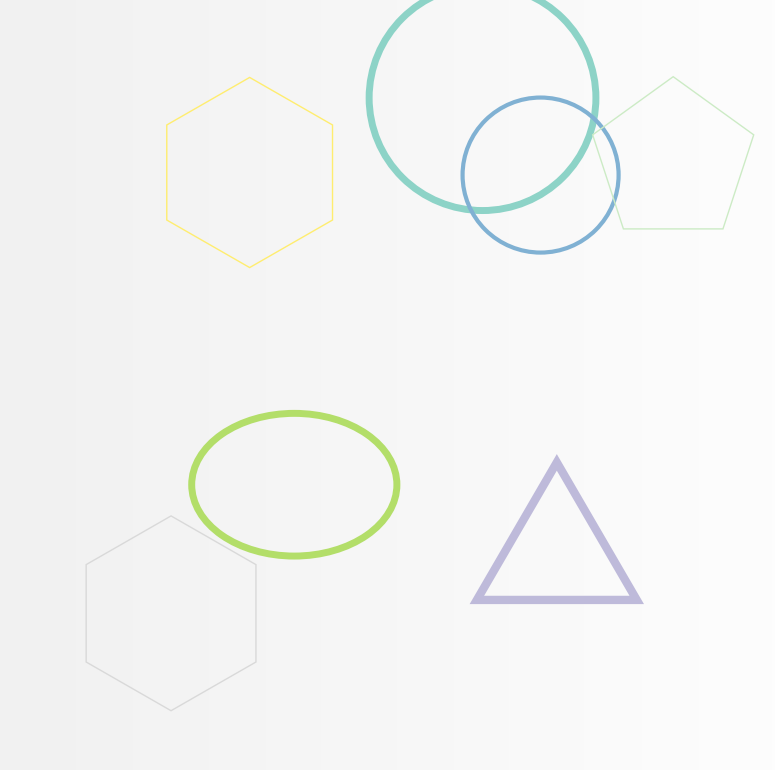[{"shape": "circle", "thickness": 2.5, "radius": 0.73, "center": [0.623, 0.873]}, {"shape": "triangle", "thickness": 3, "radius": 0.6, "center": [0.718, 0.28]}, {"shape": "circle", "thickness": 1.5, "radius": 0.5, "center": [0.698, 0.773]}, {"shape": "oval", "thickness": 2.5, "radius": 0.66, "center": [0.38, 0.371]}, {"shape": "hexagon", "thickness": 0.5, "radius": 0.63, "center": [0.221, 0.203]}, {"shape": "pentagon", "thickness": 0.5, "radius": 0.55, "center": [0.869, 0.791]}, {"shape": "hexagon", "thickness": 0.5, "radius": 0.62, "center": [0.322, 0.776]}]